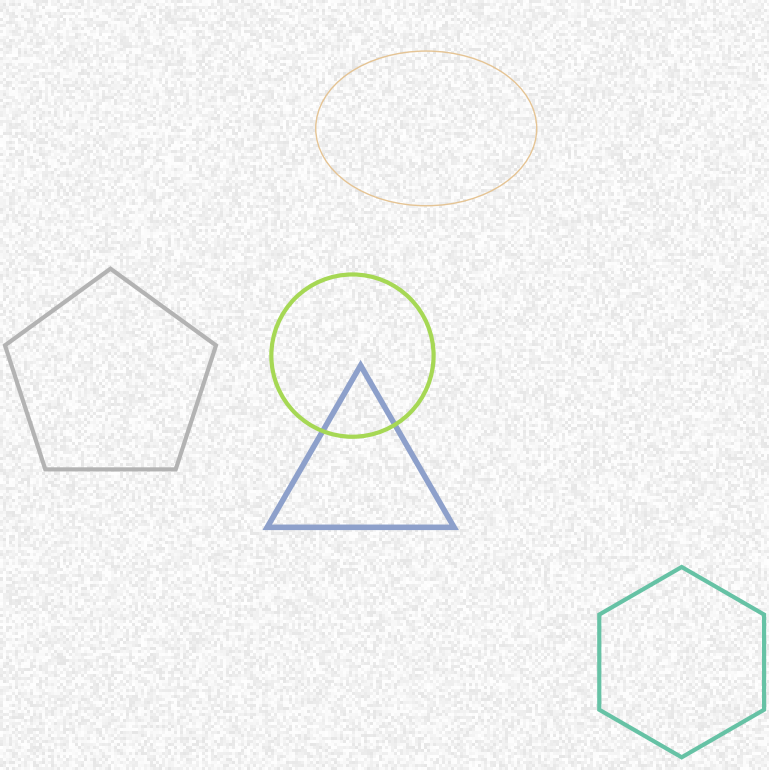[{"shape": "hexagon", "thickness": 1.5, "radius": 0.62, "center": [0.885, 0.14]}, {"shape": "triangle", "thickness": 2, "radius": 0.7, "center": [0.468, 0.385]}, {"shape": "circle", "thickness": 1.5, "radius": 0.53, "center": [0.458, 0.538]}, {"shape": "oval", "thickness": 0.5, "radius": 0.72, "center": [0.554, 0.833]}, {"shape": "pentagon", "thickness": 1.5, "radius": 0.72, "center": [0.144, 0.507]}]